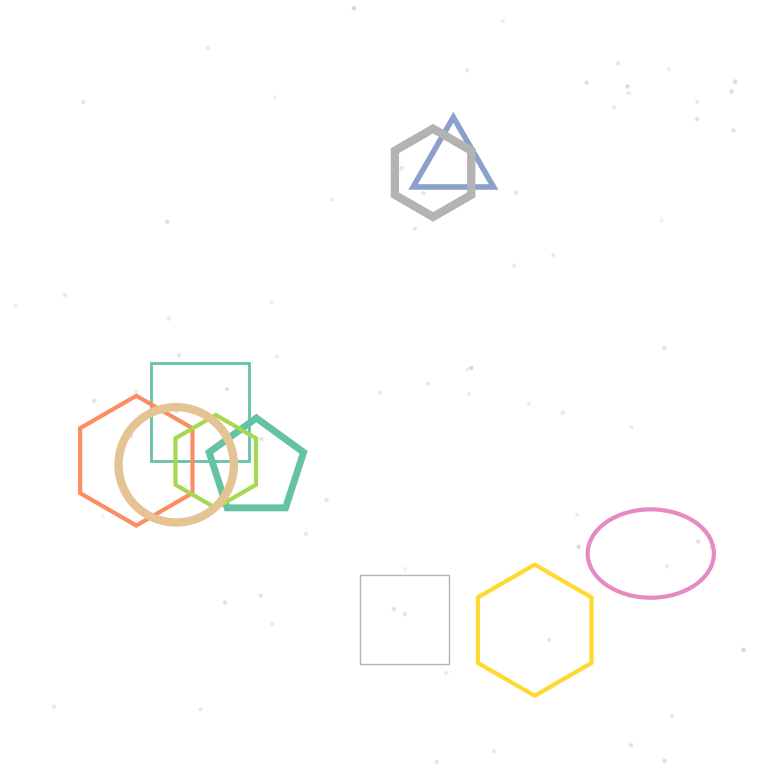[{"shape": "pentagon", "thickness": 2.5, "radius": 0.32, "center": [0.333, 0.393]}, {"shape": "square", "thickness": 1, "radius": 0.32, "center": [0.26, 0.465]}, {"shape": "hexagon", "thickness": 1.5, "radius": 0.42, "center": [0.177, 0.402]}, {"shape": "triangle", "thickness": 2, "radius": 0.3, "center": [0.589, 0.787]}, {"shape": "oval", "thickness": 1.5, "radius": 0.41, "center": [0.845, 0.281]}, {"shape": "hexagon", "thickness": 1.5, "radius": 0.3, "center": [0.28, 0.401]}, {"shape": "hexagon", "thickness": 1.5, "radius": 0.43, "center": [0.694, 0.182]}, {"shape": "circle", "thickness": 3, "radius": 0.37, "center": [0.229, 0.396]}, {"shape": "square", "thickness": 0.5, "radius": 0.29, "center": [0.526, 0.195]}, {"shape": "hexagon", "thickness": 3, "radius": 0.29, "center": [0.562, 0.776]}]